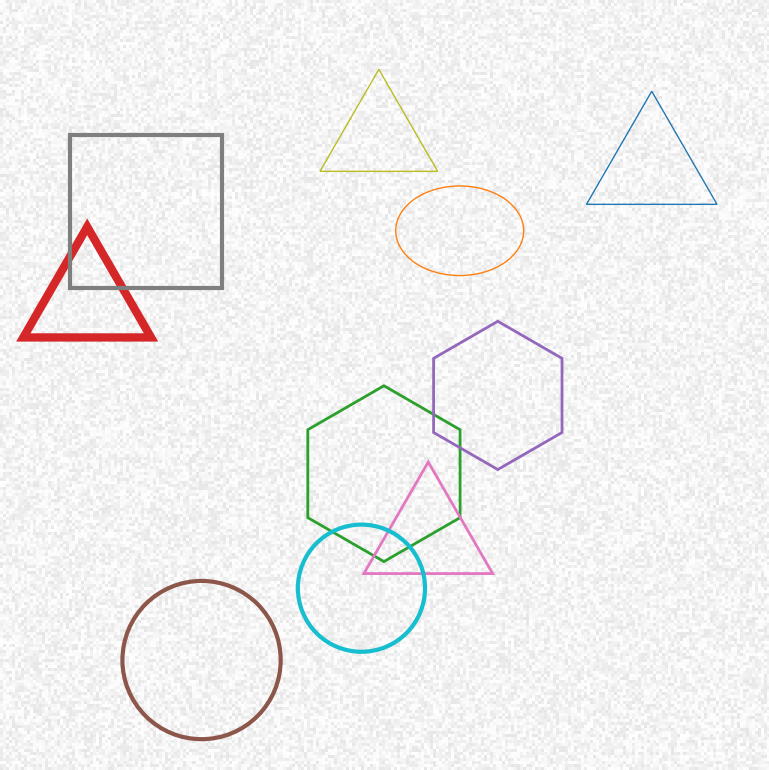[{"shape": "triangle", "thickness": 0.5, "radius": 0.49, "center": [0.846, 0.784]}, {"shape": "oval", "thickness": 0.5, "radius": 0.42, "center": [0.597, 0.7]}, {"shape": "hexagon", "thickness": 1, "radius": 0.57, "center": [0.499, 0.385]}, {"shape": "triangle", "thickness": 3, "radius": 0.48, "center": [0.113, 0.61]}, {"shape": "hexagon", "thickness": 1, "radius": 0.48, "center": [0.646, 0.486]}, {"shape": "circle", "thickness": 1.5, "radius": 0.51, "center": [0.262, 0.143]}, {"shape": "triangle", "thickness": 1, "radius": 0.48, "center": [0.556, 0.303]}, {"shape": "square", "thickness": 1.5, "radius": 0.49, "center": [0.19, 0.726]}, {"shape": "triangle", "thickness": 0.5, "radius": 0.44, "center": [0.492, 0.822]}, {"shape": "circle", "thickness": 1.5, "radius": 0.41, "center": [0.469, 0.236]}]